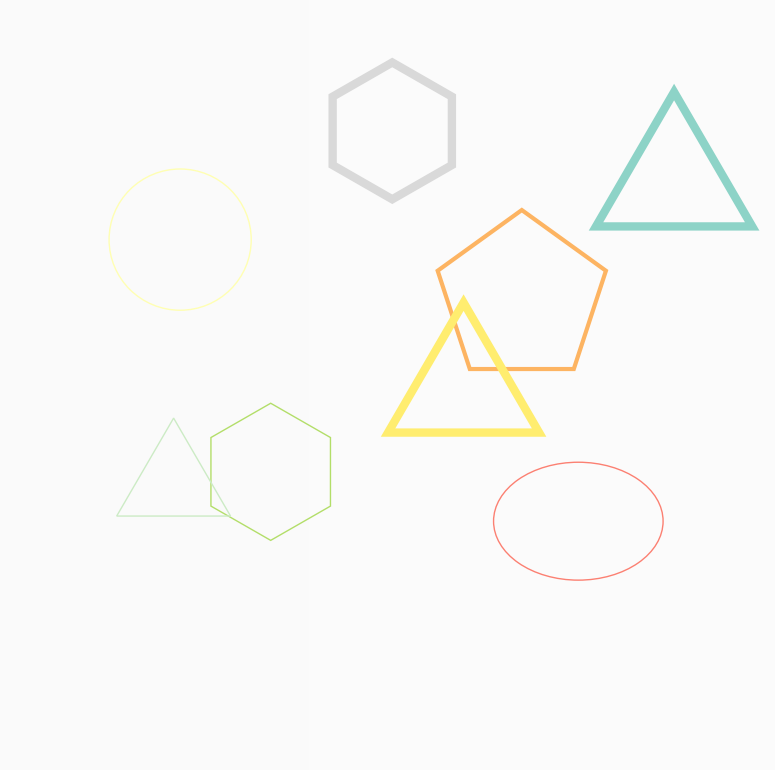[{"shape": "triangle", "thickness": 3, "radius": 0.58, "center": [0.87, 0.764]}, {"shape": "circle", "thickness": 0.5, "radius": 0.46, "center": [0.232, 0.689]}, {"shape": "oval", "thickness": 0.5, "radius": 0.55, "center": [0.746, 0.323]}, {"shape": "pentagon", "thickness": 1.5, "radius": 0.57, "center": [0.673, 0.613]}, {"shape": "hexagon", "thickness": 0.5, "radius": 0.45, "center": [0.349, 0.387]}, {"shape": "hexagon", "thickness": 3, "radius": 0.44, "center": [0.506, 0.83]}, {"shape": "triangle", "thickness": 0.5, "radius": 0.42, "center": [0.224, 0.372]}, {"shape": "triangle", "thickness": 3, "radius": 0.56, "center": [0.598, 0.494]}]